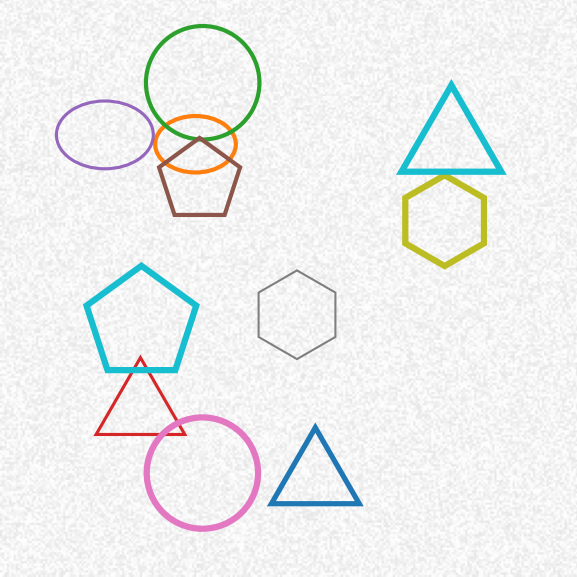[{"shape": "triangle", "thickness": 2.5, "radius": 0.44, "center": [0.546, 0.171]}, {"shape": "oval", "thickness": 2, "radius": 0.35, "center": [0.339, 0.749]}, {"shape": "circle", "thickness": 2, "radius": 0.49, "center": [0.351, 0.856]}, {"shape": "triangle", "thickness": 1.5, "radius": 0.44, "center": [0.243, 0.291]}, {"shape": "oval", "thickness": 1.5, "radius": 0.42, "center": [0.182, 0.766]}, {"shape": "pentagon", "thickness": 2, "radius": 0.37, "center": [0.346, 0.687]}, {"shape": "circle", "thickness": 3, "radius": 0.48, "center": [0.35, 0.18]}, {"shape": "hexagon", "thickness": 1, "radius": 0.38, "center": [0.514, 0.454]}, {"shape": "hexagon", "thickness": 3, "radius": 0.39, "center": [0.77, 0.617]}, {"shape": "triangle", "thickness": 3, "radius": 0.5, "center": [0.782, 0.752]}, {"shape": "pentagon", "thickness": 3, "radius": 0.5, "center": [0.245, 0.439]}]